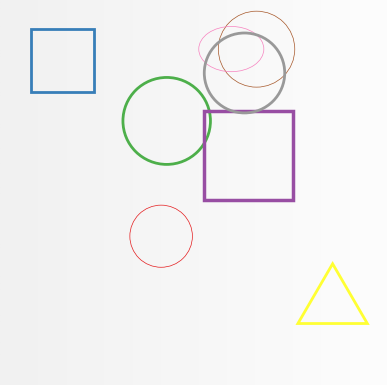[{"shape": "circle", "thickness": 0.5, "radius": 0.4, "center": [0.416, 0.386]}, {"shape": "square", "thickness": 2, "radius": 0.41, "center": [0.162, 0.843]}, {"shape": "circle", "thickness": 2, "radius": 0.56, "center": [0.43, 0.686]}, {"shape": "square", "thickness": 2.5, "radius": 0.58, "center": [0.642, 0.596]}, {"shape": "triangle", "thickness": 2, "radius": 0.52, "center": [0.858, 0.211]}, {"shape": "circle", "thickness": 0.5, "radius": 0.49, "center": [0.662, 0.872]}, {"shape": "oval", "thickness": 0.5, "radius": 0.42, "center": [0.597, 0.873]}, {"shape": "circle", "thickness": 2, "radius": 0.52, "center": [0.631, 0.81]}]